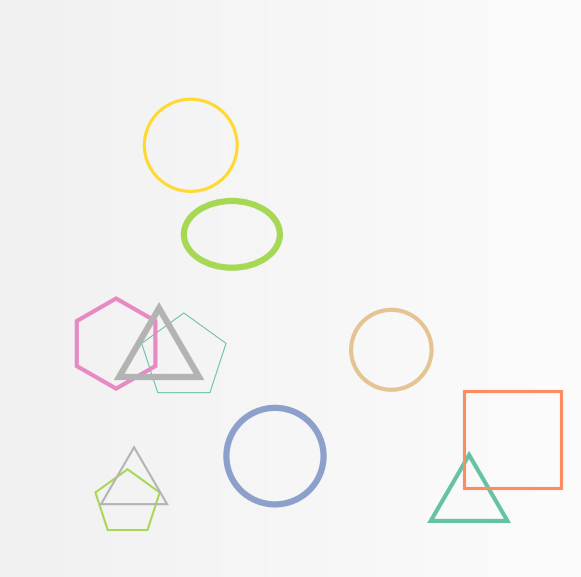[{"shape": "pentagon", "thickness": 0.5, "radius": 0.38, "center": [0.316, 0.381]}, {"shape": "triangle", "thickness": 2, "radius": 0.38, "center": [0.807, 0.135]}, {"shape": "square", "thickness": 1.5, "radius": 0.42, "center": [0.881, 0.238]}, {"shape": "circle", "thickness": 3, "radius": 0.42, "center": [0.473, 0.209]}, {"shape": "hexagon", "thickness": 2, "radius": 0.39, "center": [0.2, 0.404]}, {"shape": "oval", "thickness": 3, "radius": 0.41, "center": [0.399, 0.593]}, {"shape": "pentagon", "thickness": 1, "radius": 0.29, "center": [0.22, 0.128]}, {"shape": "circle", "thickness": 1.5, "radius": 0.4, "center": [0.328, 0.748]}, {"shape": "circle", "thickness": 2, "radius": 0.35, "center": [0.673, 0.393]}, {"shape": "triangle", "thickness": 3, "radius": 0.4, "center": [0.274, 0.386]}, {"shape": "triangle", "thickness": 1, "radius": 0.33, "center": [0.231, 0.159]}]